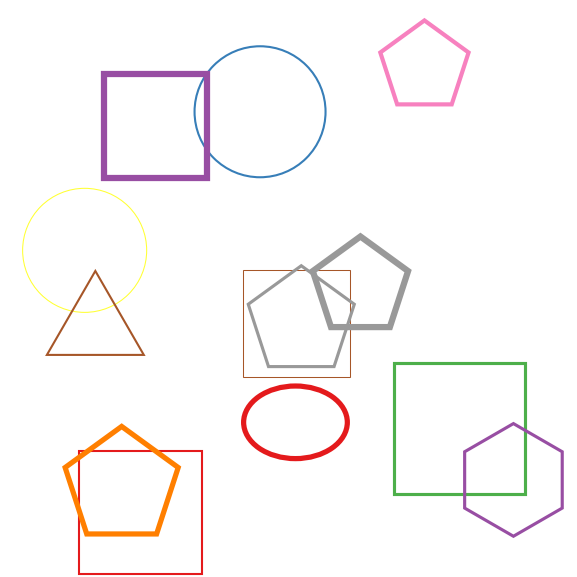[{"shape": "oval", "thickness": 2.5, "radius": 0.45, "center": [0.512, 0.268]}, {"shape": "square", "thickness": 1, "radius": 0.53, "center": [0.243, 0.112]}, {"shape": "circle", "thickness": 1, "radius": 0.57, "center": [0.45, 0.806]}, {"shape": "square", "thickness": 1.5, "radius": 0.57, "center": [0.796, 0.257]}, {"shape": "hexagon", "thickness": 1.5, "radius": 0.49, "center": [0.889, 0.168]}, {"shape": "square", "thickness": 3, "radius": 0.45, "center": [0.269, 0.781]}, {"shape": "pentagon", "thickness": 2.5, "radius": 0.51, "center": [0.211, 0.158]}, {"shape": "circle", "thickness": 0.5, "radius": 0.54, "center": [0.147, 0.566]}, {"shape": "triangle", "thickness": 1, "radius": 0.48, "center": [0.165, 0.433]}, {"shape": "square", "thickness": 0.5, "radius": 0.46, "center": [0.513, 0.439]}, {"shape": "pentagon", "thickness": 2, "radius": 0.4, "center": [0.735, 0.883]}, {"shape": "pentagon", "thickness": 1.5, "radius": 0.48, "center": [0.522, 0.442]}, {"shape": "pentagon", "thickness": 3, "radius": 0.43, "center": [0.624, 0.503]}]